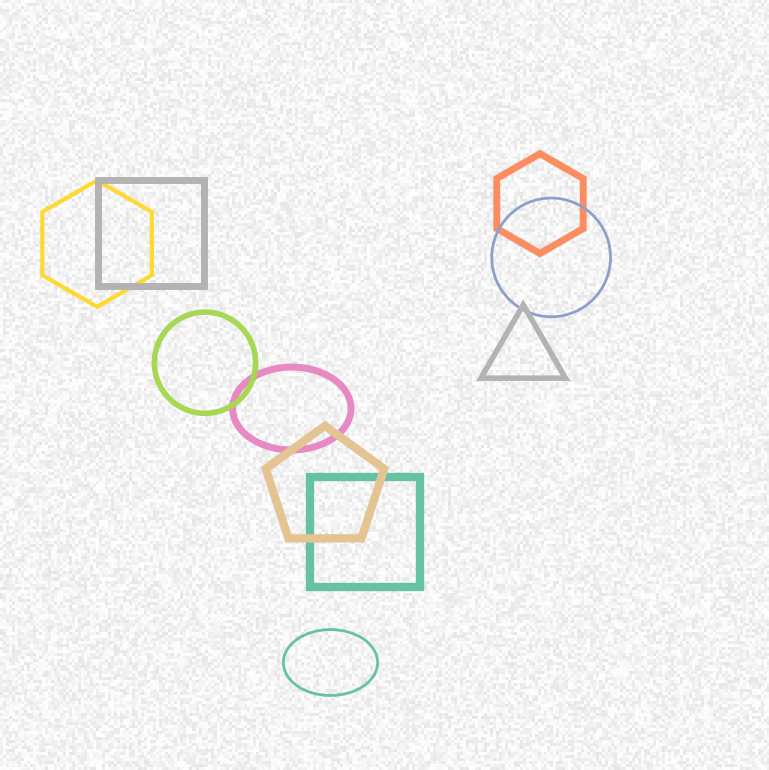[{"shape": "oval", "thickness": 1, "radius": 0.31, "center": [0.429, 0.14]}, {"shape": "square", "thickness": 3, "radius": 0.36, "center": [0.474, 0.309]}, {"shape": "hexagon", "thickness": 2.5, "radius": 0.32, "center": [0.701, 0.736]}, {"shape": "circle", "thickness": 1, "radius": 0.39, "center": [0.716, 0.666]}, {"shape": "oval", "thickness": 2.5, "radius": 0.38, "center": [0.379, 0.469]}, {"shape": "circle", "thickness": 2, "radius": 0.33, "center": [0.266, 0.529]}, {"shape": "hexagon", "thickness": 1.5, "radius": 0.41, "center": [0.126, 0.684]}, {"shape": "pentagon", "thickness": 3, "radius": 0.4, "center": [0.422, 0.366]}, {"shape": "square", "thickness": 2.5, "radius": 0.34, "center": [0.196, 0.697]}, {"shape": "triangle", "thickness": 2, "radius": 0.32, "center": [0.679, 0.541]}]